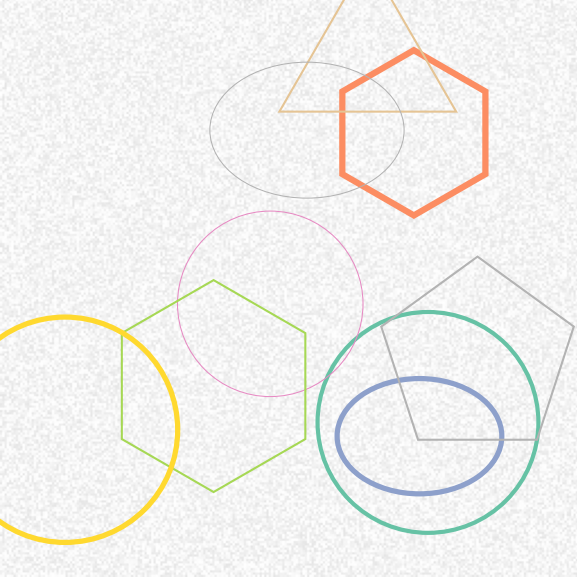[{"shape": "circle", "thickness": 2, "radius": 0.96, "center": [0.741, 0.268]}, {"shape": "hexagon", "thickness": 3, "radius": 0.72, "center": [0.717, 0.769]}, {"shape": "oval", "thickness": 2.5, "radius": 0.71, "center": [0.726, 0.244]}, {"shape": "circle", "thickness": 0.5, "radius": 0.8, "center": [0.468, 0.473]}, {"shape": "hexagon", "thickness": 1, "radius": 0.92, "center": [0.37, 0.331]}, {"shape": "circle", "thickness": 2.5, "radius": 0.98, "center": [0.113, 0.255]}, {"shape": "triangle", "thickness": 1, "radius": 0.88, "center": [0.637, 0.894]}, {"shape": "oval", "thickness": 0.5, "radius": 0.84, "center": [0.532, 0.774]}, {"shape": "pentagon", "thickness": 1, "radius": 0.88, "center": [0.827, 0.379]}]